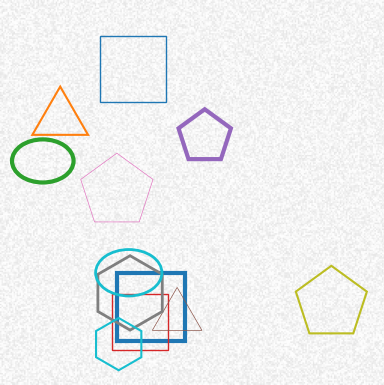[{"shape": "square", "thickness": 3, "radius": 0.44, "center": [0.392, 0.202]}, {"shape": "square", "thickness": 1, "radius": 0.43, "center": [0.346, 0.821]}, {"shape": "triangle", "thickness": 1.5, "radius": 0.42, "center": [0.156, 0.691]}, {"shape": "oval", "thickness": 3, "radius": 0.4, "center": [0.111, 0.582]}, {"shape": "square", "thickness": 1, "radius": 0.37, "center": [0.363, 0.164]}, {"shape": "pentagon", "thickness": 3, "radius": 0.36, "center": [0.532, 0.645]}, {"shape": "triangle", "thickness": 0.5, "radius": 0.37, "center": [0.46, 0.179]}, {"shape": "pentagon", "thickness": 0.5, "radius": 0.49, "center": [0.304, 0.503]}, {"shape": "hexagon", "thickness": 2, "radius": 0.48, "center": [0.338, 0.239]}, {"shape": "pentagon", "thickness": 1.5, "radius": 0.49, "center": [0.861, 0.213]}, {"shape": "oval", "thickness": 2, "radius": 0.43, "center": [0.334, 0.292]}, {"shape": "hexagon", "thickness": 1.5, "radius": 0.34, "center": [0.308, 0.106]}]